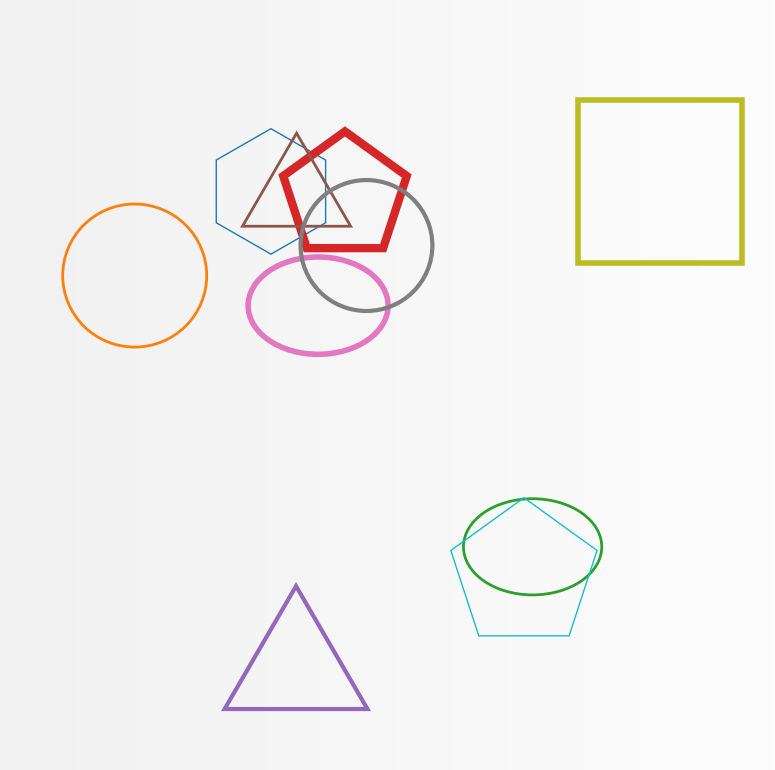[{"shape": "hexagon", "thickness": 0.5, "radius": 0.41, "center": [0.35, 0.751]}, {"shape": "circle", "thickness": 1, "radius": 0.46, "center": [0.174, 0.642]}, {"shape": "oval", "thickness": 1, "radius": 0.45, "center": [0.687, 0.29]}, {"shape": "pentagon", "thickness": 3, "radius": 0.42, "center": [0.445, 0.746]}, {"shape": "triangle", "thickness": 1.5, "radius": 0.53, "center": [0.382, 0.132]}, {"shape": "triangle", "thickness": 1, "radius": 0.4, "center": [0.383, 0.746]}, {"shape": "oval", "thickness": 2, "radius": 0.45, "center": [0.41, 0.603]}, {"shape": "circle", "thickness": 1.5, "radius": 0.43, "center": [0.473, 0.681]}, {"shape": "square", "thickness": 2, "radius": 0.53, "center": [0.851, 0.764]}, {"shape": "pentagon", "thickness": 0.5, "radius": 0.5, "center": [0.676, 0.254]}]